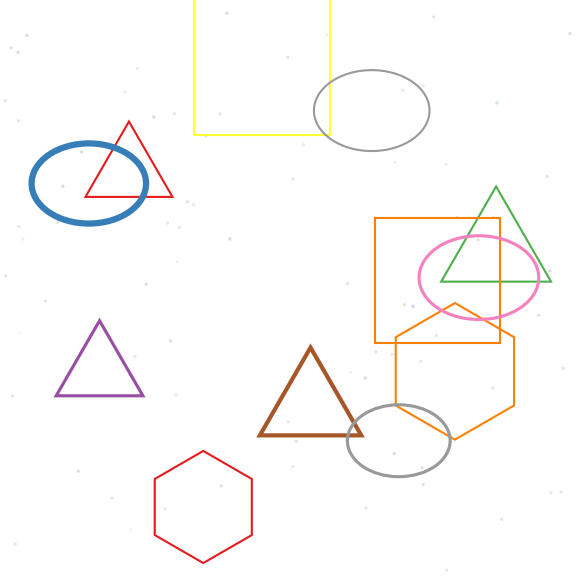[{"shape": "hexagon", "thickness": 1, "radius": 0.49, "center": [0.352, 0.121]}, {"shape": "triangle", "thickness": 1, "radius": 0.44, "center": [0.223, 0.702]}, {"shape": "oval", "thickness": 3, "radius": 0.5, "center": [0.154, 0.681]}, {"shape": "triangle", "thickness": 1, "radius": 0.55, "center": [0.859, 0.566]}, {"shape": "triangle", "thickness": 1.5, "radius": 0.43, "center": [0.172, 0.357]}, {"shape": "square", "thickness": 1, "radius": 0.54, "center": [0.757, 0.514]}, {"shape": "hexagon", "thickness": 1, "radius": 0.59, "center": [0.788, 0.356]}, {"shape": "square", "thickness": 1, "radius": 0.59, "center": [0.454, 0.884]}, {"shape": "triangle", "thickness": 2, "radius": 0.51, "center": [0.538, 0.296]}, {"shape": "oval", "thickness": 1.5, "radius": 0.52, "center": [0.829, 0.518]}, {"shape": "oval", "thickness": 1, "radius": 0.5, "center": [0.644, 0.808]}, {"shape": "oval", "thickness": 1.5, "radius": 0.44, "center": [0.691, 0.236]}]